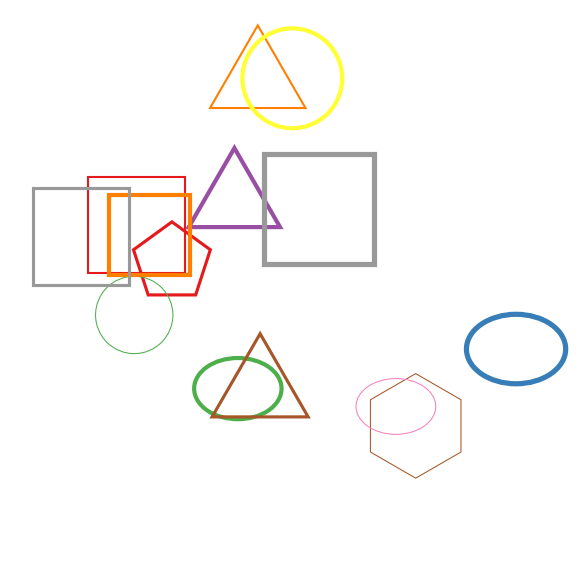[{"shape": "square", "thickness": 1, "radius": 0.42, "center": [0.236, 0.609]}, {"shape": "pentagon", "thickness": 1.5, "radius": 0.35, "center": [0.298, 0.545]}, {"shape": "oval", "thickness": 2.5, "radius": 0.43, "center": [0.894, 0.395]}, {"shape": "circle", "thickness": 0.5, "radius": 0.33, "center": [0.232, 0.454]}, {"shape": "oval", "thickness": 2, "radius": 0.38, "center": [0.412, 0.326]}, {"shape": "triangle", "thickness": 2, "radius": 0.46, "center": [0.406, 0.652]}, {"shape": "square", "thickness": 2, "radius": 0.35, "center": [0.259, 0.592]}, {"shape": "triangle", "thickness": 1, "radius": 0.48, "center": [0.446, 0.86]}, {"shape": "circle", "thickness": 2, "radius": 0.43, "center": [0.506, 0.864]}, {"shape": "hexagon", "thickness": 0.5, "radius": 0.45, "center": [0.72, 0.262]}, {"shape": "triangle", "thickness": 1.5, "radius": 0.48, "center": [0.45, 0.325]}, {"shape": "oval", "thickness": 0.5, "radius": 0.35, "center": [0.686, 0.295]}, {"shape": "square", "thickness": 2.5, "radius": 0.48, "center": [0.553, 0.637]}, {"shape": "square", "thickness": 1.5, "radius": 0.42, "center": [0.14, 0.59]}]